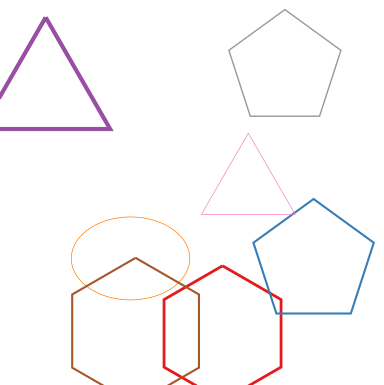[{"shape": "hexagon", "thickness": 2, "radius": 0.88, "center": [0.578, 0.134]}, {"shape": "pentagon", "thickness": 1.5, "radius": 0.82, "center": [0.815, 0.319]}, {"shape": "triangle", "thickness": 3, "radius": 0.97, "center": [0.119, 0.762]}, {"shape": "oval", "thickness": 0.5, "radius": 0.77, "center": [0.339, 0.329]}, {"shape": "hexagon", "thickness": 1.5, "radius": 0.95, "center": [0.352, 0.14]}, {"shape": "triangle", "thickness": 0.5, "radius": 0.7, "center": [0.645, 0.513]}, {"shape": "pentagon", "thickness": 1, "radius": 0.77, "center": [0.74, 0.822]}]